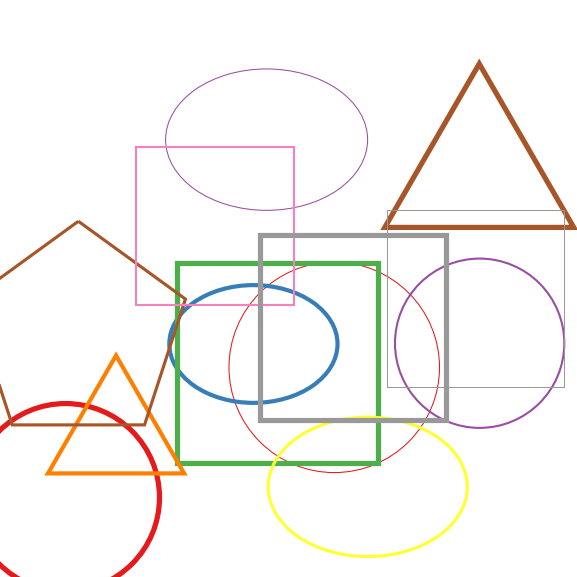[{"shape": "circle", "thickness": 2.5, "radius": 0.81, "center": [0.114, 0.138]}, {"shape": "circle", "thickness": 0.5, "radius": 0.91, "center": [0.579, 0.363]}, {"shape": "oval", "thickness": 2, "radius": 0.73, "center": [0.439, 0.403]}, {"shape": "square", "thickness": 2.5, "radius": 0.87, "center": [0.48, 0.371]}, {"shape": "oval", "thickness": 0.5, "radius": 0.87, "center": [0.462, 0.757]}, {"shape": "circle", "thickness": 1, "radius": 0.73, "center": [0.831, 0.405]}, {"shape": "triangle", "thickness": 2, "radius": 0.68, "center": [0.201, 0.247]}, {"shape": "oval", "thickness": 1.5, "radius": 0.86, "center": [0.637, 0.156]}, {"shape": "pentagon", "thickness": 1.5, "radius": 0.97, "center": [0.136, 0.421]}, {"shape": "triangle", "thickness": 2.5, "radius": 0.94, "center": [0.83, 0.7]}, {"shape": "square", "thickness": 1, "radius": 0.68, "center": [0.372, 0.608]}, {"shape": "square", "thickness": 0.5, "radius": 0.77, "center": [0.823, 0.483]}, {"shape": "square", "thickness": 2.5, "radius": 0.8, "center": [0.611, 0.432]}]